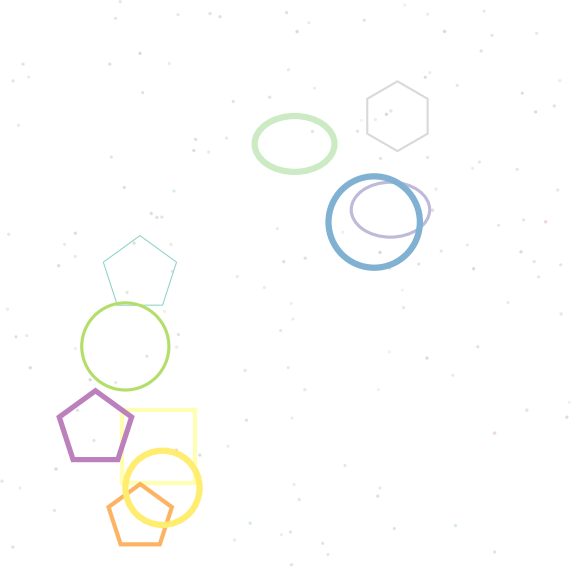[{"shape": "pentagon", "thickness": 0.5, "radius": 0.33, "center": [0.242, 0.525]}, {"shape": "square", "thickness": 2, "radius": 0.32, "center": [0.275, 0.226]}, {"shape": "oval", "thickness": 1.5, "radius": 0.34, "center": [0.676, 0.636]}, {"shape": "circle", "thickness": 3, "radius": 0.4, "center": [0.648, 0.615]}, {"shape": "pentagon", "thickness": 2, "radius": 0.29, "center": [0.243, 0.103]}, {"shape": "circle", "thickness": 1.5, "radius": 0.38, "center": [0.217, 0.399]}, {"shape": "hexagon", "thickness": 1, "radius": 0.3, "center": [0.688, 0.798]}, {"shape": "pentagon", "thickness": 2.5, "radius": 0.33, "center": [0.165, 0.257]}, {"shape": "oval", "thickness": 3, "radius": 0.35, "center": [0.51, 0.75]}, {"shape": "circle", "thickness": 3, "radius": 0.32, "center": [0.281, 0.155]}]